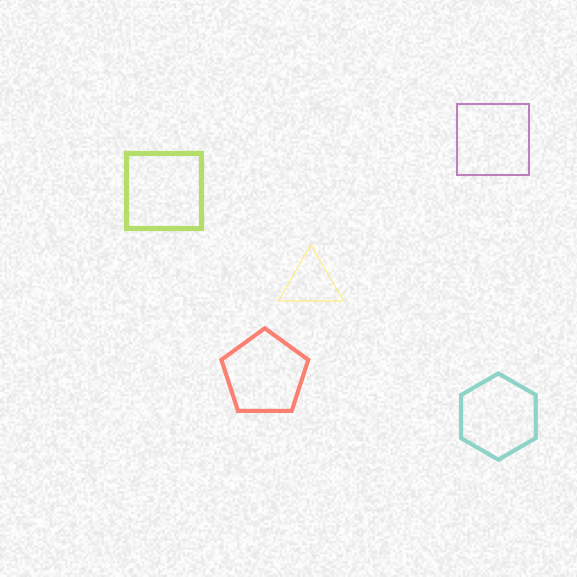[{"shape": "hexagon", "thickness": 2, "radius": 0.37, "center": [0.863, 0.278]}, {"shape": "pentagon", "thickness": 2, "radius": 0.4, "center": [0.459, 0.352]}, {"shape": "square", "thickness": 2.5, "radius": 0.33, "center": [0.283, 0.669]}, {"shape": "square", "thickness": 1, "radius": 0.31, "center": [0.853, 0.758]}, {"shape": "triangle", "thickness": 0.5, "radius": 0.33, "center": [0.538, 0.511]}]